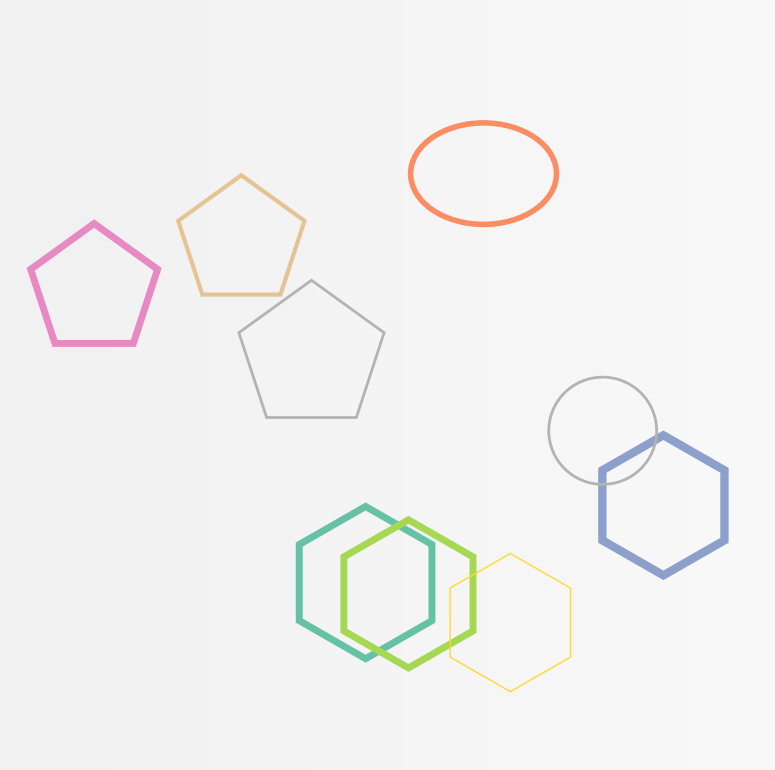[{"shape": "hexagon", "thickness": 2.5, "radius": 0.49, "center": [0.472, 0.243]}, {"shape": "oval", "thickness": 2, "radius": 0.47, "center": [0.624, 0.774]}, {"shape": "hexagon", "thickness": 3, "radius": 0.45, "center": [0.856, 0.344]}, {"shape": "pentagon", "thickness": 2.5, "radius": 0.43, "center": [0.121, 0.624]}, {"shape": "hexagon", "thickness": 2.5, "radius": 0.48, "center": [0.527, 0.229]}, {"shape": "hexagon", "thickness": 0.5, "radius": 0.45, "center": [0.659, 0.192]}, {"shape": "pentagon", "thickness": 1.5, "radius": 0.43, "center": [0.311, 0.687]}, {"shape": "circle", "thickness": 1, "radius": 0.35, "center": [0.778, 0.441]}, {"shape": "pentagon", "thickness": 1, "radius": 0.49, "center": [0.402, 0.537]}]